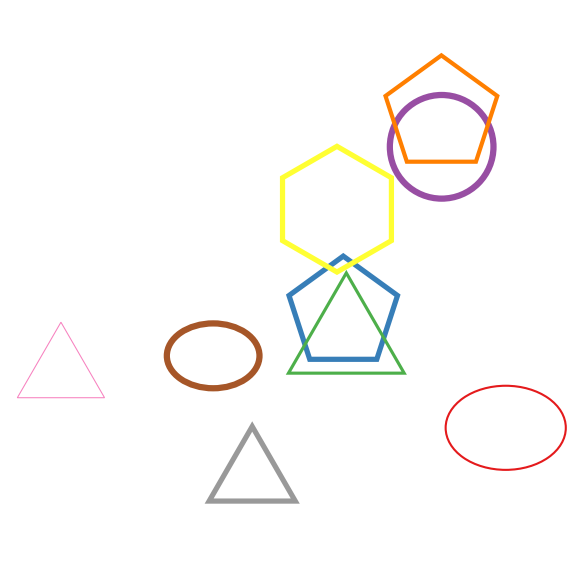[{"shape": "oval", "thickness": 1, "radius": 0.52, "center": [0.876, 0.258]}, {"shape": "pentagon", "thickness": 2.5, "radius": 0.49, "center": [0.594, 0.457]}, {"shape": "triangle", "thickness": 1.5, "radius": 0.58, "center": [0.6, 0.411]}, {"shape": "circle", "thickness": 3, "radius": 0.45, "center": [0.765, 0.745]}, {"shape": "pentagon", "thickness": 2, "radius": 0.51, "center": [0.764, 0.801]}, {"shape": "hexagon", "thickness": 2.5, "radius": 0.54, "center": [0.584, 0.637]}, {"shape": "oval", "thickness": 3, "radius": 0.4, "center": [0.369, 0.383]}, {"shape": "triangle", "thickness": 0.5, "radius": 0.44, "center": [0.106, 0.354]}, {"shape": "triangle", "thickness": 2.5, "radius": 0.43, "center": [0.437, 0.175]}]